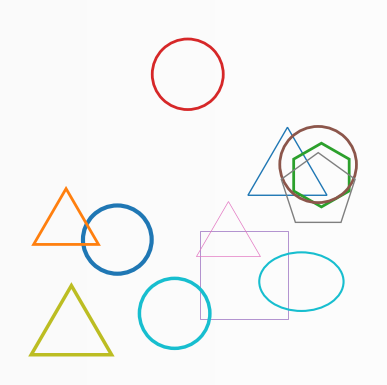[{"shape": "circle", "thickness": 3, "radius": 0.44, "center": [0.303, 0.378]}, {"shape": "triangle", "thickness": 1, "radius": 0.59, "center": [0.742, 0.552]}, {"shape": "triangle", "thickness": 2, "radius": 0.48, "center": [0.17, 0.413]}, {"shape": "hexagon", "thickness": 2, "radius": 0.41, "center": [0.829, 0.545]}, {"shape": "circle", "thickness": 2, "radius": 0.46, "center": [0.485, 0.807]}, {"shape": "square", "thickness": 0.5, "radius": 0.57, "center": [0.63, 0.286]}, {"shape": "circle", "thickness": 2, "radius": 0.49, "center": [0.821, 0.573]}, {"shape": "triangle", "thickness": 0.5, "radius": 0.48, "center": [0.59, 0.381]}, {"shape": "pentagon", "thickness": 1, "radius": 0.5, "center": [0.821, 0.503]}, {"shape": "triangle", "thickness": 2.5, "radius": 0.6, "center": [0.184, 0.138]}, {"shape": "circle", "thickness": 2.5, "radius": 0.45, "center": [0.451, 0.186]}, {"shape": "oval", "thickness": 1.5, "radius": 0.54, "center": [0.778, 0.268]}]